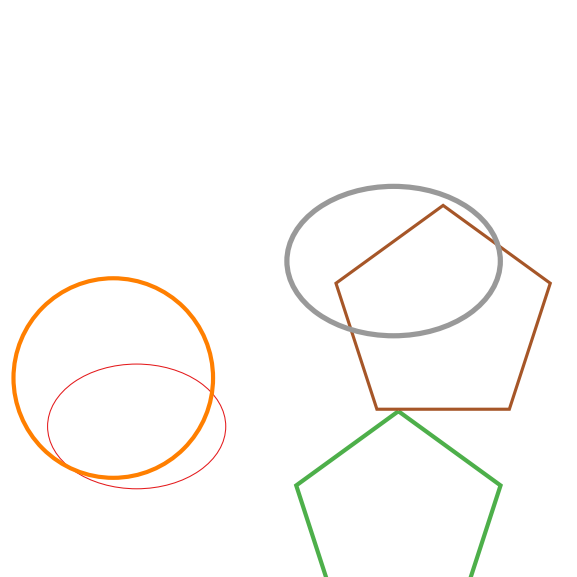[{"shape": "oval", "thickness": 0.5, "radius": 0.77, "center": [0.237, 0.261]}, {"shape": "pentagon", "thickness": 2, "radius": 0.93, "center": [0.69, 0.101]}, {"shape": "circle", "thickness": 2, "radius": 0.86, "center": [0.196, 0.345]}, {"shape": "pentagon", "thickness": 1.5, "radius": 0.98, "center": [0.767, 0.448]}, {"shape": "oval", "thickness": 2.5, "radius": 0.92, "center": [0.682, 0.547]}]